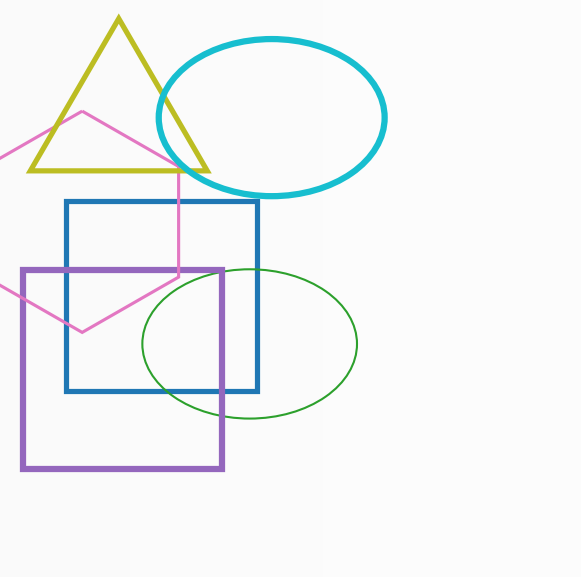[{"shape": "square", "thickness": 2.5, "radius": 0.82, "center": [0.278, 0.487]}, {"shape": "oval", "thickness": 1, "radius": 0.92, "center": [0.43, 0.404]}, {"shape": "square", "thickness": 3, "radius": 0.86, "center": [0.211, 0.359]}, {"shape": "hexagon", "thickness": 1.5, "radius": 0.96, "center": [0.141, 0.615]}, {"shape": "triangle", "thickness": 2.5, "radius": 0.88, "center": [0.204, 0.791]}, {"shape": "oval", "thickness": 3, "radius": 0.97, "center": [0.467, 0.795]}]